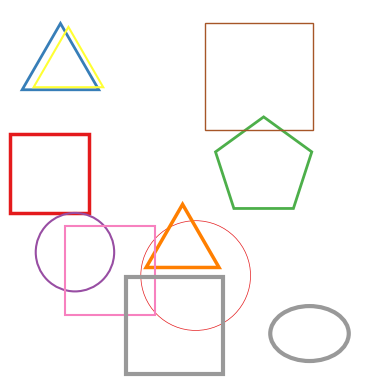[{"shape": "circle", "thickness": 0.5, "radius": 0.71, "center": [0.508, 0.284]}, {"shape": "square", "thickness": 2.5, "radius": 0.51, "center": [0.13, 0.549]}, {"shape": "triangle", "thickness": 2, "radius": 0.57, "center": [0.157, 0.824]}, {"shape": "pentagon", "thickness": 2, "radius": 0.66, "center": [0.685, 0.565]}, {"shape": "circle", "thickness": 1.5, "radius": 0.51, "center": [0.195, 0.345]}, {"shape": "triangle", "thickness": 2.5, "radius": 0.55, "center": [0.474, 0.36]}, {"shape": "triangle", "thickness": 1.5, "radius": 0.52, "center": [0.178, 0.826]}, {"shape": "square", "thickness": 1, "radius": 0.7, "center": [0.673, 0.801]}, {"shape": "square", "thickness": 1.5, "radius": 0.58, "center": [0.286, 0.298]}, {"shape": "oval", "thickness": 3, "radius": 0.51, "center": [0.804, 0.134]}, {"shape": "square", "thickness": 3, "radius": 0.63, "center": [0.453, 0.155]}]